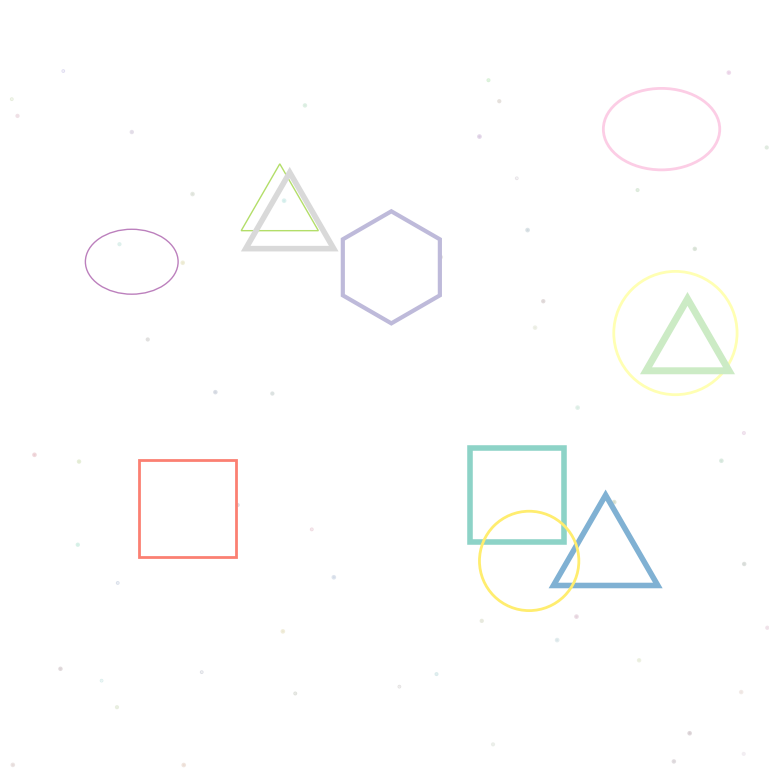[{"shape": "square", "thickness": 2, "radius": 0.31, "center": [0.672, 0.357]}, {"shape": "circle", "thickness": 1, "radius": 0.4, "center": [0.877, 0.567]}, {"shape": "hexagon", "thickness": 1.5, "radius": 0.36, "center": [0.508, 0.653]}, {"shape": "square", "thickness": 1, "radius": 0.31, "center": [0.243, 0.34]}, {"shape": "triangle", "thickness": 2, "radius": 0.39, "center": [0.787, 0.279]}, {"shape": "triangle", "thickness": 0.5, "radius": 0.29, "center": [0.363, 0.729]}, {"shape": "oval", "thickness": 1, "radius": 0.38, "center": [0.859, 0.832]}, {"shape": "triangle", "thickness": 2, "radius": 0.33, "center": [0.376, 0.71]}, {"shape": "oval", "thickness": 0.5, "radius": 0.3, "center": [0.171, 0.66]}, {"shape": "triangle", "thickness": 2.5, "radius": 0.31, "center": [0.893, 0.55]}, {"shape": "circle", "thickness": 1, "radius": 0.32, "center": [0.687, 0.272]}]